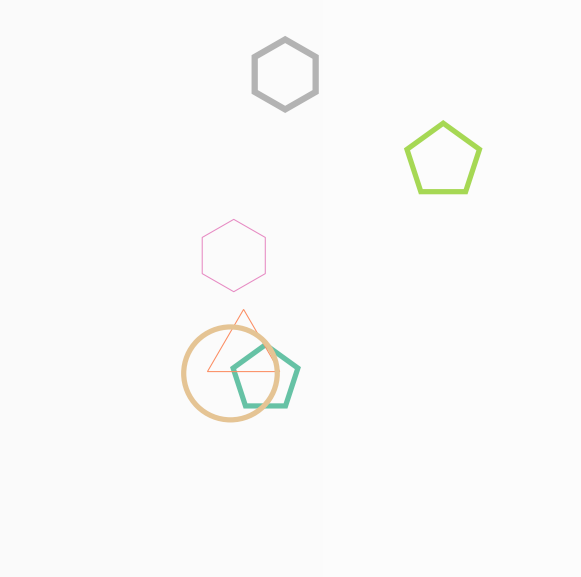[{"shape": "pentagon", "thickness": 2.5, "radius": 0.29, "center": [0.457, 0.344]}, {"shape": "triangle", "thickness": 0.5, "radius": 0.36, "center": [0.419, 0.392]}, {"shape": "hexagon", "thickness": 0.5, "radius": 0.31, "center": [0.402, 0.557]}, {"shape": "pentagon", "thickness": 2.5, "radius": 0.33, "center": [0.763, 0.72]}, {"shape": "circle", "thickness": 2.5, "radius": 0.4, "center": [0.397, 0.353]}, {"shape": "hexagon", "thickness": 3, "radius": 0.3, "center": [0.491, 0.87]}]